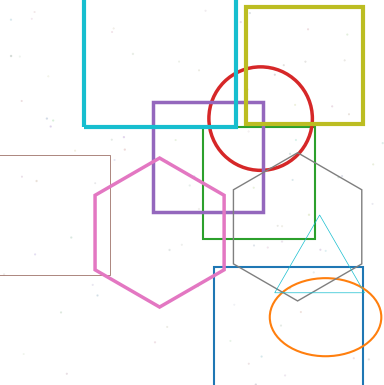[{"shape": "square", "thickness": 1.5, "radius": 0.96, "center": [0.749, 0.114]}, {"shape": "oval", "thickness": 1.5, "radius": 0.72, "center": [0.846, 0.176]}, {"shape": "square", "thickness": 1.5, "radius": 0.73, "center": [0.673, 0.525]}, {"shape": "circle", "thickness": 2.5, "radius": 0.67, "center": [0.677, 0.692]}, {"shape": "square", "thickness": 2.5, "radius": 0.71, "center": [0.541, 0.592]}, {"shape": "square", "thickness": 0.5, "radius": 0.78, "center": [0.128, 0.442]}, {"shape": "hexagon", "thickness": 2.5, "radius": 0.97, "center": [0.415, 0.396]}, {"shape": "hexagon", "thickness": 1, "radius": 0.96, "center": [0.773, 0.411]}, {"shape": "square", "thickness": 3, "radius": 0.76, "center": [0.79, 0.83]}, {"shape": "triangle", "thickness": 0.5, "radius": 0.67, "center": [0.83, 0.307]}, {"shape": "square", "thickness": 3, "radius": 0.99, "center": [0.416, 0.868]}]